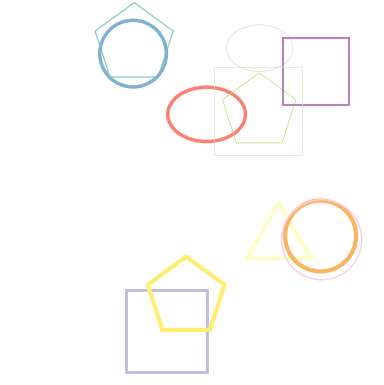[{"shape": "pentagon", "thickness": 1, "radius": 0.53, "center": [0.348, 0.886]}, {"shape": "triangle", "thickness": 2, "radius": 0.48, "center": [0.725, 0.377]}, {"shape": "square", "thickness": 2, "radius": 0.53, "center": [0.433, 0.141]}, {"shape": "oval", "thickness": 2.5, "radius": 0.5, "center": [0.537, 0.703]}, {"shape": "circle", "thickness": 2.5, "radius": 0.43, "center": [0.346, 0.861]}, {"shape": "circle", "thickness": 3, "radius": 0.46, "center": [0.833, 0.387]}, {"shape": "pentagon", "thickness": 0.5, "radius": 0.5, "center": [0.673, 0.71]}, {"shape": "circle", "thickness": 1, "radius": 0.52, "center": [0.835, 0.377]}, {"shape": "oval", "thickness": 0.5, "radius": 0.43, "center": [0.674, 0.875]}, {"shape": "square", "thickness": 1.5, "radius": 0.43, "center": [0.821, 0.815]}, {"shape": "square", "thickness": 0.5, "radius": 0.57, "center": [0.67, 0.712]}, {"shape": "pentagon", "thickness": 3, "radius": 0.52, "center": [0.484, 0.228]}]